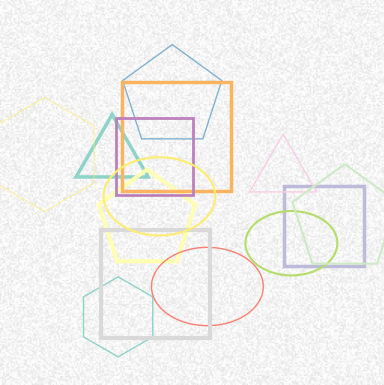[{"shape": "hexagon", "thickness": 1, "radius": 0.52, "center": [0.307, 0.177]}, {"shape": "triangle", "thickness": 2.5, "radius": 0.54, "center": [0.291, 0.594]}, {"shape": "pentagon", "thickness": 3, "radius": 0.66, "center": [0.382, 0.428]}, {"shape": "square", "thickness": 2.5, "radius": 0.52, "center": [0.842, 0.413]}, {"shape": "oval", "thickness": 1, "radius": 0.73, "center": [0.539, 0.256]}, {"shape": "pentagon", "thickness": 1, "radius": 0.68, "center": [0.447, 0.749]}, {"shape": "square", "thickness": 2.5, "radius": 0.71, "center": [0.458, 0.645]}, {"shape": "oval", "thickness": 1.5, "radius": 0.6, "center": [0.757, 0.368]}, {"shape": "triangle", "thickness": 1, "radius": 0.5, "center": [0.735, 0.552]}, {"shape": "square", "thickness": 3, "radius": 0.71, "center": [0.403, 0.263]}, {"shape": "square", "thickness": 2, "radius": 0.5, "center": [0.401, 0.594]}, {"shape": "pentagon", "thickness": 1.5, "radius": 0.71, "center": [0.896, 0.431]}, {"shape": "hexagon", "thickness": 0.5, "radius": 0.74, "center": [0.116, 0.599]}, {"shape": "oval", "thickness": 1.5, "radius": 0.73, "center": [0.414, 0.49]}]